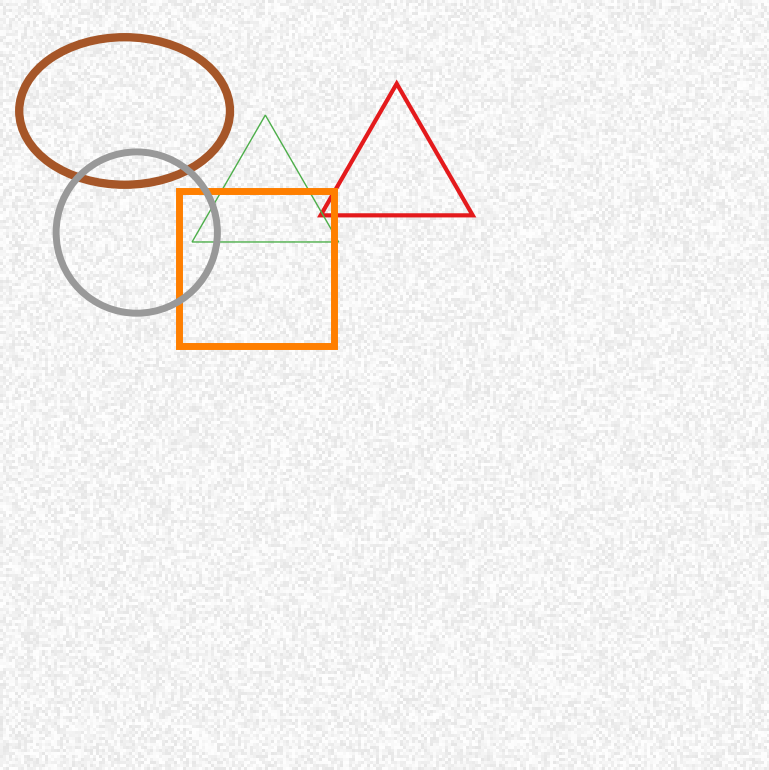[{"shape": "triangle", "thickness": 1.5, "radius": 0.57, "center": [0.515, 0.777]}, {"shape": "triangle", "thickness": 0.5, "radius": 0.55, "center": [0.345, 0.741]}, {"shape": "square", "thickness": 2.5, "radius": 0.51, "center": [0.333, 0.651]}, {"shape": "oval", "thickness": 3, "radius": 0.68, "center": [0.162, 0.856]}, {"shape": "circle", "thickness": 2.5, "radius": 0.52, "center": [0.178, 0.698]}]